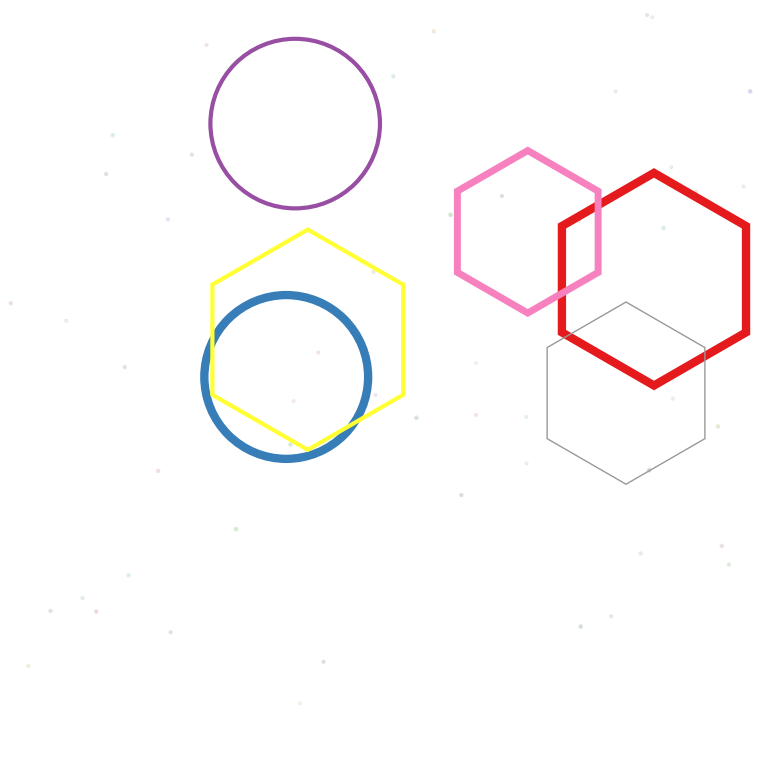[{"shape": "hexagon", "thickness": 3, "radius": 0.69, "center": [0.849, 0.637]}, {"shape": "circle", "thickness": 3, "radius": 0.53, "center": [0.372, 0.51]}, {"shape": "circle", "thickness": 1.5, "radius": 0.55, "center": [0.383, 0.84]}, {"shape": "hexagon", "thickness": 1.5, "radius": 0.72, "center": [0.4, 0.559]}, {"shape": "hexagon", "thickness": 2.5, "radius": 0.53, "center": [0.685, 0.699]}, {"shape": "hexagon", "thickness": 0.5, "radius": 0.59, "center": [0.813, 0.489]}]